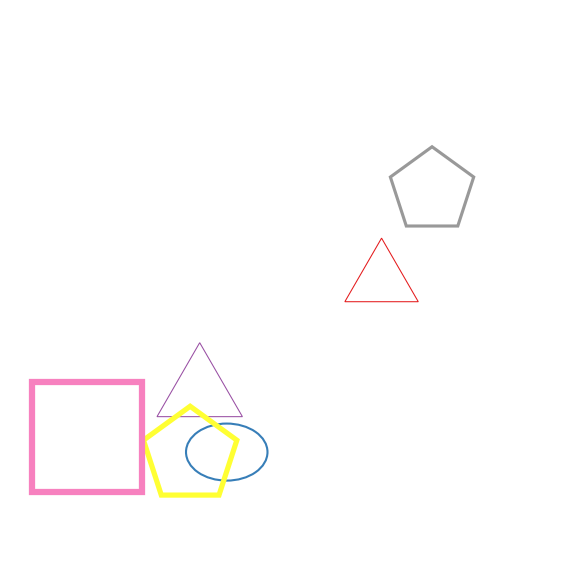[{"shape": "triangle", "thickness": 0.5, "radius": 0.37, "center": [0.661, 0.513]}, {"shape": "oval", "thickness": 1, "radius": 0.35, "center": [0.393, 0.216]}, {"shape": "triangle", "thickness": 0.5, "radius": 0.43, "center": [0.346, 0.32]}, {"shape": "pentagon", "thickness": 2.5, "radius": 0.43, "center": [0.329, 0.211]}, {"shape": "square", "thickness": 3, "radius": 0.48, "center": [0.151, 0.243]}, {"shape": "pentagon", "thickness": 1.5, "radius": 0.38, "center": [0.748, 0.669]}]